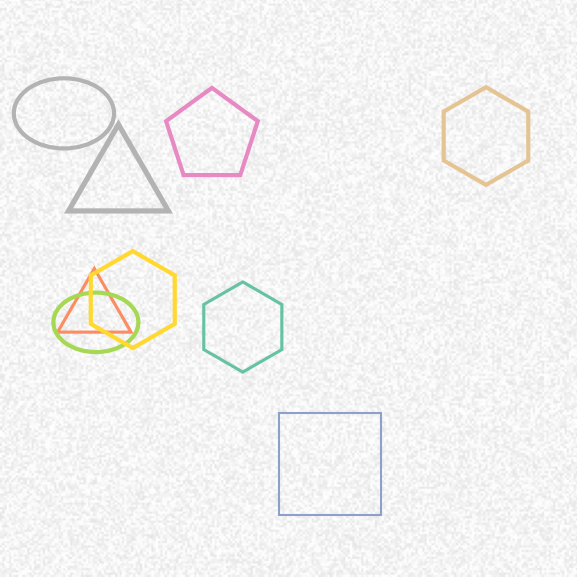[{"shape": "hexagon", "thickness": 1.5, "radius": 0.39, "center": [0.42, 0.433]}, {"shape": "triangle", "thickness": 1.5, "radius": 0.37, "center": [0.163, 0.461]}, {"shape": "square", "thickness": 1, "radius": 0.44, "center": [0.572, 0.195]}, {"shape": "pentagon", "thickness": 2, "radius": 0.42, "center": [0.367, 0.764]}, {"shape": "oval", "thickness": 2, "radius": 0.37, "center": [0.166, 0.441]}, {"shape": "hexagon", "thickness": 2, "radius": 0.42, "center": [0.23, 0.48]}, {"shape": "hexagon", "thickness": 2, "radius": 0.42, "center": [0.842, 0.764]}, {"shape": "triangle", "thickness": 2.5, "radius": 0.5, "center": [0.205, 0.684]}, {"shape": "oval", "thickness": 2, "radius": 0.43, "center": [0.111, 0.803]}]